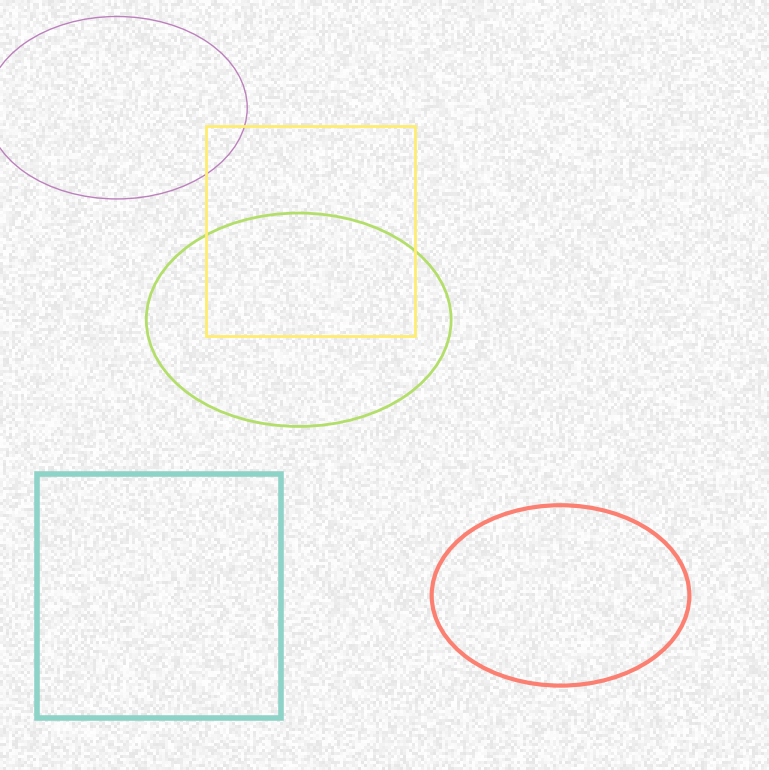[{"shape": "square", "thickness": 2, "radius": 0.79, "center": [0.207, 0.226]}, {"shape": "oval", "thickness": 1.5, "radius": 0.84, "center": [0.728, 0.227]}, {"shape": "oval", "thickness": 1, "radius": 0.99, "center": [0.388, 0.585]}, {"shape": "oval", "thickness": 0.5, "radius": 0.85, "center": [0.152, 0.86]}, {"shape": "square", "thickness": 1, "radius": 0.68, "center": [0.403, 0.7]}]